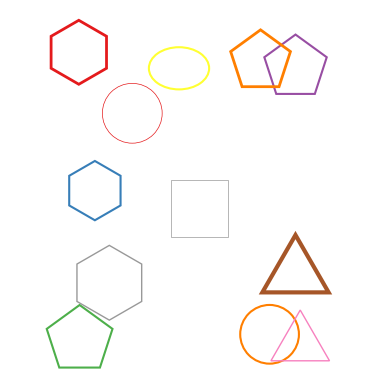[{"shape": "hexagon", "thickness": 2, "radius": 0.42, "center": [0.205, 0.864]}, {"shape": "circle", "thickness": 0.5, "radius": 0.39, "center": [0.344, 0.706]}, {"shape": "hexagon", "thickness": 1.5, "radius": 0.39, "center": [0.246, 0.505]}, {"shape": "pentagon", "thickness": 1.5, "radius": 0.45, "center": [0.207, 0.118]}, {"shape": "pentagon", "thickness": 1.5, "radius": 0.43, "center": [0.768, 0.825]}, {"shape": "pentagon", "thickness": 2, "radius": 0.41, "center": [0.677, 0.841]}, {"shape": "circle", "thickness": 1.5, "radius": 0.38, "center": [0.7, 0.132]}, {"shape": "oval", "thickness": 1.5, "radius": 0.39, "center": [0.465, 0.823]}, {"shape": "triangle", "thickness": 3, "radius": 0.5, "center": [0.767, 0.29]}, {"shape": "triangle", "thickness": 1, "radius": 0.44, "center": [0.78, 0.107]}, {"shape": "square", "thickness": 0.5, "radius": 0.37, "center": [0.519, 0.459]}, {"shape": "hexagon", "thickness": 1, "radius": 0.49, "center": [0.284, 0.266]}]